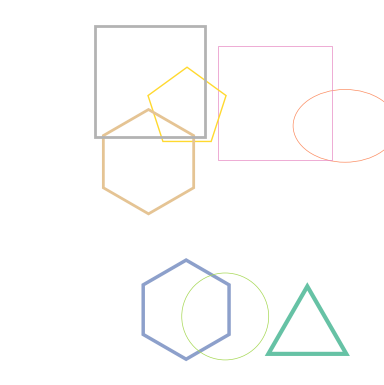[{"shape": "triangle", "thickness": 3, "radius": 0.58, "center": [0.798, 0.139]}, {"shape": "oval", "thickness": 0.5, "radius": 0.67, "center": [0.896, 0.673]}, {"shape": "hexagon", "thickness": 2.5, "radius": 0.64, "center": [0.483, 0.196]}, {"shape": "square", "thickness": 0.5, "radius": 0.74, "center": [0.714, 0.733]}, {"shape": "circle", "thickness": 0.5, "radius": 0.56, "center": [0.585, 0.178]}, {"shape": "pentagon", "thickness": 1, "radius": 0.53, "center": [0.486, 0.719]}, {"shape": "hexagon", "thickness": 2, "radius": 0.68, "center": [0.386, 0.58]}, {"shape": "square", "thickness": 2, "radius": 0.72, "center": [0.389, 0.788]}]